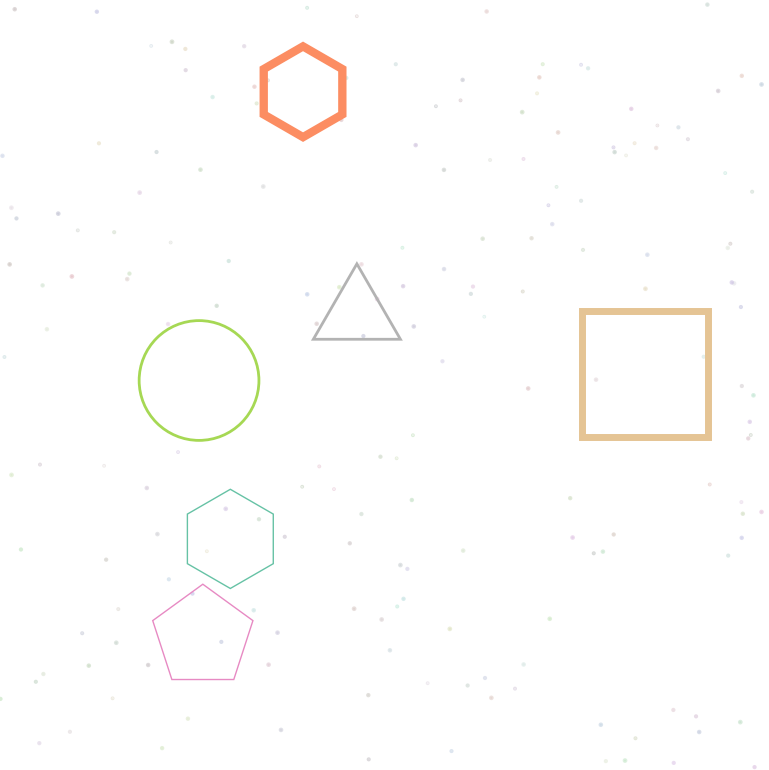[{"shape": "hexagon", "thickness": 0.5, "radius": 0.32, "center": [0.299, 0.3]}, {"shape": "hexagon", "thickness": 3, "radius": 0.29, "center": [0.394, 0.881]}, {"shape": "pentagon", "thickness": 0.5, "radius": 0.34, "center": [0.263, 0.173]}, {"shape": "circle", "thickness": 1, "radius": 0.39, "center": [0.258, 0.506]}, {"shape": "square", "thickness": 2.5, "radius": 0.41, "center": [0.838, 0.514]}, {"shape": "triangle", "thickness": 1, "radius": 0.33, "center": [0.463, 0.592]}]